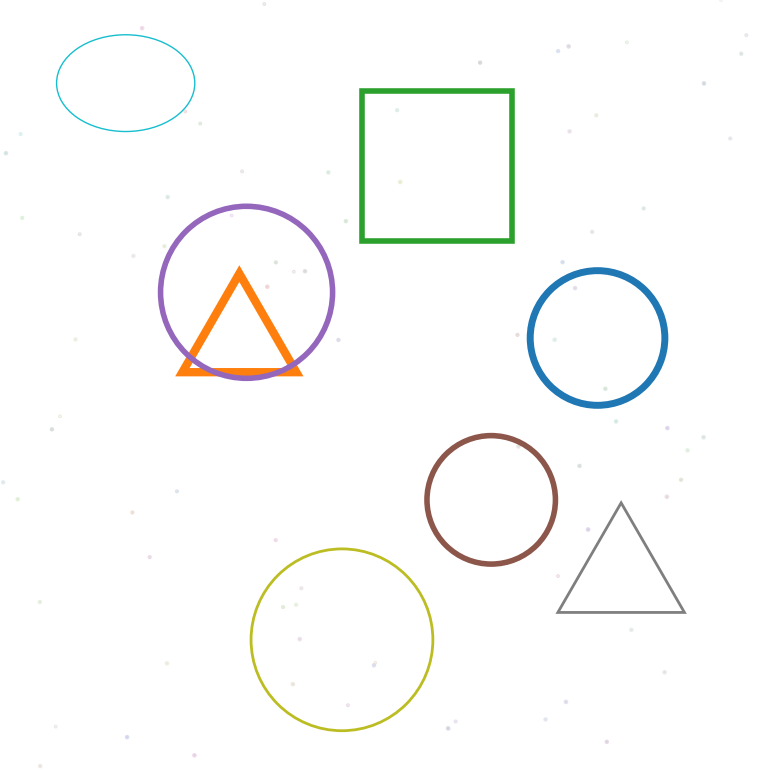[{"shape": "circle", "thickness": 2.5, "radius": 0.44, "center": [0.776, 0.561]}, {"shape": "triangle", "thickness": 3, "radius": 0.43, "center": [0.311, 0.559]}, {"shape": "square", "thickness": 2, "radius": 0.49, "center": [0.567, 0.784]}, {"shape": "circle", "thickness": 2, "radius": 0.56, "center": [0.32, 0.62]}, {"shape": "circle", "thickness": 2, "radius": 0.42, "center": [0.638, 0.351]}, {"shape": "triangle", "thickness": 1, "radius": 0.47, "center": [0.807, 0.252]}, {"shape": "circle", "thickness": 1, "radius": 0.59, "center": [0.444, 0.169]}, {"shape": "oval", "thickness": 0.5, "radius": 0.45, "center": [0.163, 0.892]}]